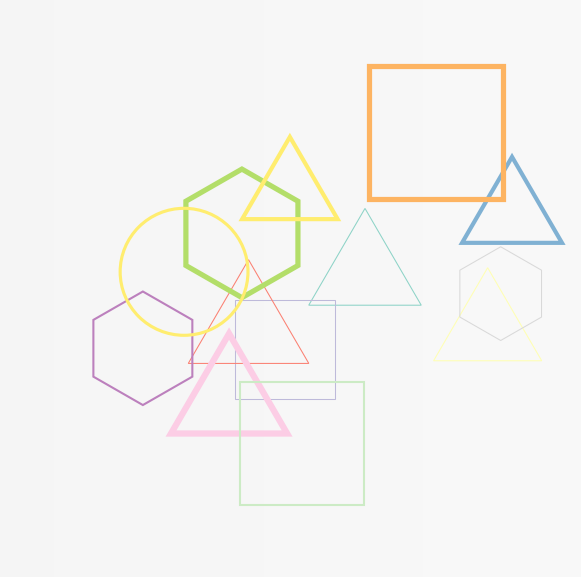[{"shape": "triangle", "thickness": 0.5, "radius": 0.56, "center": [0.628, 0.527]}, {"shape": "triangle", "thickness": 0.5, "radius": 0.54, "center": [0.839, 0.428]}, {"shape": "square", "thickness": 0.5, "radius": 0.43, "center": [0.49, 0.393]}, {"shape": "triangle", "thickness": 0.5, "radius": 0.6, "center": [0.428, 0.43]}, {"shape": "triangle", "thickness": 2, "radius": 0.5, "center": [0.881, 0.628]}, {"shape": "square", "thickness": 2.5, "radius": 0.58, "center": [0.751, 0.77]}, {"shape": "hexagon", "thickness": 2.5, "radius": 0.56, "center": [0.416, 0.595]}, {"shape": "triangle", "thickness": 3, "radius": 0.58, "center": [0.394, 0.306]}, {"shape": "hexagon", "thickness": 0.5, "radius": 0.41, "center": [0.861, 0.491]}, {"shape": "hexagon", "thickness": 1, "radius": 0.49, "center": [0.246, 0.396]}, {"shape": "square", "thickness": 1, "radius": 0.53, "center": [0.519, 0.232]}, {"shape": "circle", "thickness": 1.5, "radius": 0.55, "center": [0.317, 0.528]}, {"shape": "triangle", "thickness": 2, "radius": 0.47, "center": [0.499, 0.667]}]